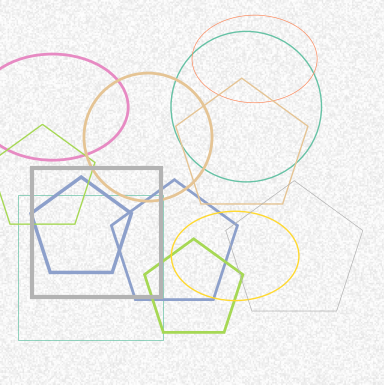[{"shape": "square", "thickness": 0.5, "radius": 0.94, "center": [0.235, 0.305]}, {"shape": "circle", "thickness": 1, "radius": 0.98, "center": [0.64, 0.723]}, {"shape": "oval", "thickness": 0.5, "radius": 0.81, "center": [0.661, 0.847]}, {"shape": "pentagon", "thickness": 2, "radius": 0.86, "center": [0.453, 0.361]}, {"shape": "pentagon", "thickness": 2.5, "radius": 0.68, "center": [0.211, 0.403]}, {"shape": "oval", "thickness": 2, "radius": 0.98, "center": [0.136, 0.722]}, {"shape": "pentagon", "thickness": 1, "radius": 0.72, "center": [0.11, 0.534]}, {"shape": "pentagon", "thickness": 2, "radius": 0.67, "center": [0.503, 0.245]}, {"shape": "oval", "thickness": 1, "radius": 0.83, "center": [0.611, 0.335]}, {"shape": "pentagon", "thickness": 1, "radius": 0.9, "center": [0.628, 0.616]}, {"shape": "circle", "thickness": 2, "radius": 0.83, "center": [0.384, 0.644]}, {"shape": "pentagon", "thickness": 0.5, "radius": 0.94, "center": [0.764, 0.344]}, {"shape": "square", "thickness": 3, "radius": 0.83, "center": [0.251, 0.396]}]